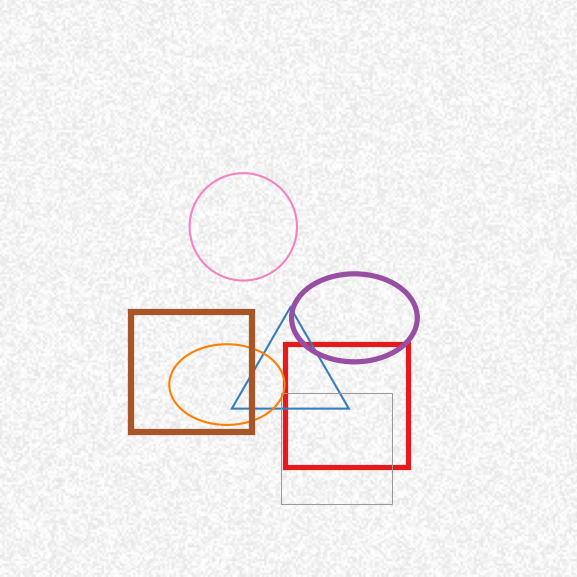[{"shape": "square", "thickness": 2.5, "radius": 0.53, "center": [0.6, 0.297]}, {"shape": "triangle", "thickness": 1, "radius": 0.58, "center": [0.503, 0.35]}, {"shape": "oval", "thickness": 2.5, "radius": 0.54, "center": [0.614, 0.449]}, {"shape": "oval", "thickness": 1, "radius": 0.5, "center": [0.393, 0.333]}, {"shape": "square", "thickness": 3, "radius": 0.52, "center": [0.332, 0.355]}, {"shape": "circle", "thickness": 1, "radius": 0.46, "center": [0.421, 0.606]}, {"shape": "square", "thickness": 0.5, "radius": 0.48, "center": [0.583, 0.222]}]